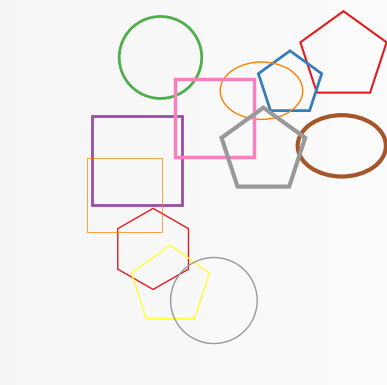[{"shape": "pentagon", "thickness": 1.5, "radius": 0.58, "center": [0.886, 0.854]}, {"shape": "hexagon", "thickness": 1, "radius": 0.53, "center": [0.395, 0.353]}, {"shape": "pentagon", "thickness": 2, "radius": 0.43, "center": [0.748, 0.782]}, {"shape": "circle", "thickness": 2, "radius": 0.53, "center": [0.414, 0.851]}, {"shape": "square", "thickness": 2, "radius": 0.58, "center": [0.354, 0.584]}, {"shape": "oval", "thickness": 1, "radius": 0.53, "center": [0.675, 0.764]}, {"shape": "square", "thickness": 0.5, "radius": 0.48, "center": [0.322, 0.493]}, {"shape": "pentagon", "thickness": 1, "radius": 0.53, "center": [0.44, 0.258]}, {"shape": "oval", "thickness": 3, "radius": 0.57, "center": [0.882, 0.621]}, {"shape": "square", "thickness": 2.5, "radius": 0.51, "center": [0.553, 0.693]}, {"shape": "pentagon", "thickness": 3, "radius": 0.57, "center": [0.68, 0.607]}, {"shape": "circle", "thickness": 1, "radius": 0.56, "center": [0.552, 0.219]}]